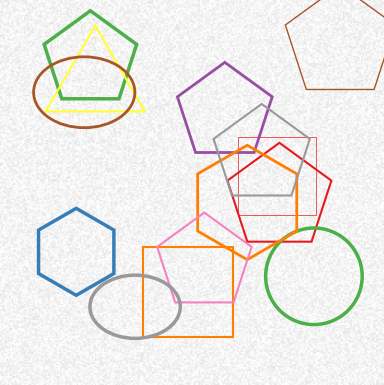[{"shape": "square", "thickness": 0.5, "radius": 0.5, "center": [0.719, 0.544]}, {"shape": "pentagon", "thickness": 1.5, "radius": 0.71, "center": [0.726, 0.487]}, {"shape": "hexagon", "thickness": 2.5, "radius": 0.56, "center": [0.198, 0.346]}, {"shape": "circle", "thickness": 2.5, "radius": 0.63, "center": [0.815, 0.282]}, {"shape": "pentagon", "thickness": 2.5, "radius": 0.63, "center": [0.235, 0.846]}, {"shape": "pentagon", "thickness": 2, "radius": 0.65, "center": [0.584, 0.709]}, {"shape": "square", "thickness": 1.5, "radius": 0.58, "center": [0.488, 0.241]}, {"shape": "hexagon", "thickness": 2, "radius": 0.74, "center": [0.642, 0.474]}, {"shape": "triangle", "thickness": 1.5, "radius": 0.74, "center": [0.247, 0.785]}, {"shape": "oval", "thickness": 2, "radius": 0.66, "center": [0.219, 0.76]}, {"shape": "pentagon", "thickness": 1, "radius": 0.75, "center": [0.884, 0.889]}, {"shape": "pentagon", "thickness": 1.5, "radius": 0.64, "center": [0.531, 0.319]}, {"shape": "pentagon", "thickness": 1.5, "radius": 0.66, "center": [0.68, 0.599]}, {"shape": "oval", "thickness": 2.5, "radius": 0.59, "center": [0.351, 0.203]}]